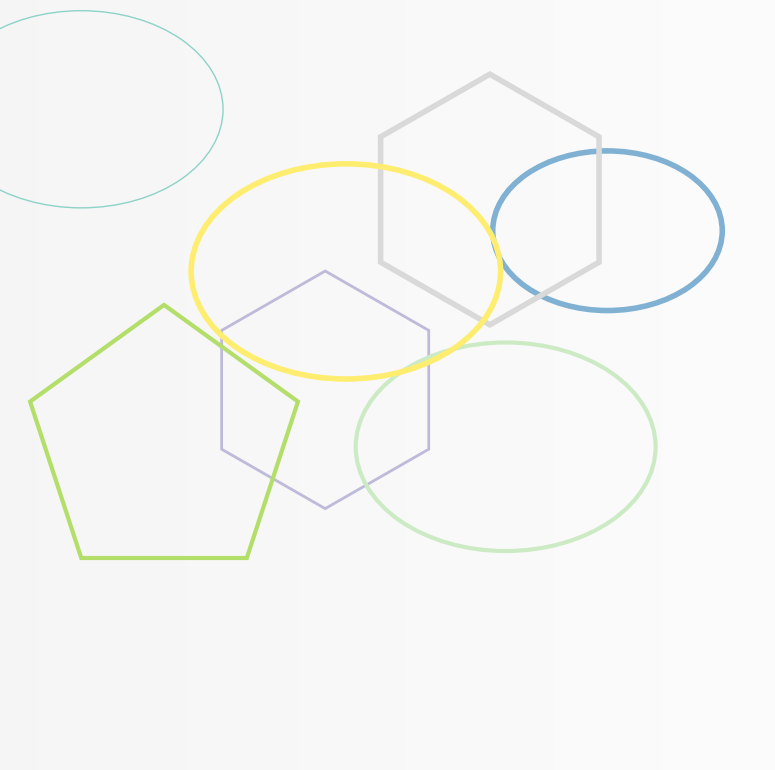[{"shape": "oval", "thickness": 0.5, "radius": 0.91, "center": [0.105, 0.858]}, {"shape": "hexagon", "thickness": 1, "radius": 0.77, "center": [0.42, 0.494]}, {"shape": "oval", "thickness": 2, "radius": 0.74, "center": [0.784, 0.7]}, {"shape": "pentagon", "thickness": 1.5, "radius": 0.91, "center": [0.212, 0.422]}, {"shape": "hexagon", "thickness": 2, "radius": 0.81, "center": [0.632, 0.741]}, {"shape": "oval", "thickness": 1.5, "radius": 0.97, "center": [0.652, 0.42]}, {"shape": "oval", "thickness": 2, "radius": 1.0, "center": [0.446, 0.648]}]